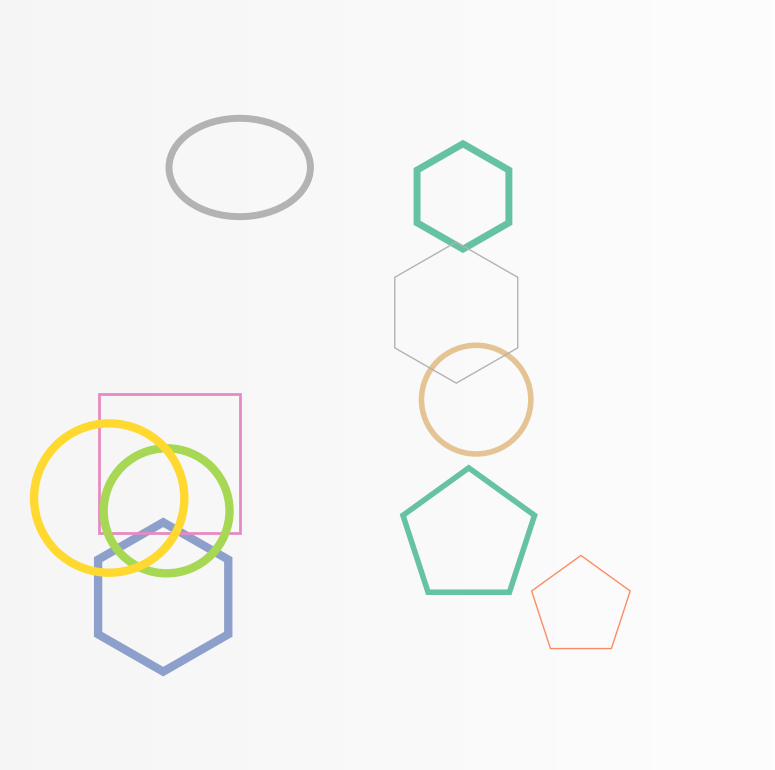[{"shape": "pentagon", "thickness": 2, "radius": 0.45, "center": [0.605, 0.303]}, {"shape": "hexagon", "thickness": 2.5, "radius": 0.34, "center": [0.597, 0.745]}, {"shape": "pentagon", "thickness": 0.5, "radius": 0.33, "center": [0.75, 0.212]}, {"shape": "hexagon", "thickness": 3, "radius": 0.48, "center": [0.211, 0.225]}, {"shape": "square", "thickness": 1, "radius": 0.45, "center": [0.219, 0.398]}, {"shape": "circle", "thickness": 3, "radius": 0.41, "center": [0.215, 0.337]}, {"shape": "circle", "thickness": 3, "radius": 0.48, "center": [0.141, 0.353]}, {"shape": "circle", "thickness": 2, "radius": 0.35, "center": [0.614, 0.481]}, {"shape": "hexagon", "thickness": 0.5, "radius": 0.46, "center": [0.589, 0.594]}, {"shape": "oval", "thickness": 2.5, "radius": 0.46, "center": [0.309, 0.783]}]